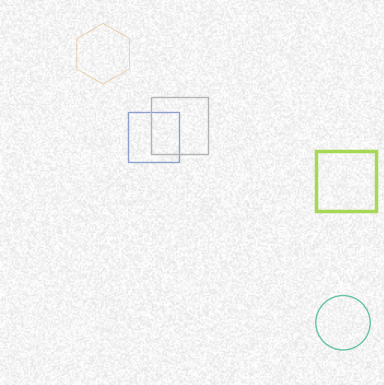[{"shape": "circle", "thickness": 1, "radius": 0.35, "center": [0.891, 0.162]}, {"shape": "square", "thickness": 1, "radius": 0.33, "center": [0.399, 0.644]}, {"shape": "square", "thickness": 2.5, "radius": 0.39, "center": [0.899, 0.529]}, {"shape": "hexagon", "thickness": 0.5, "radius": 0.39, "center": [0.268, 0.86]}, {"shape": "square", "thickness": 1, "radius": 0.37, "center": [0.467, 0.674]}]